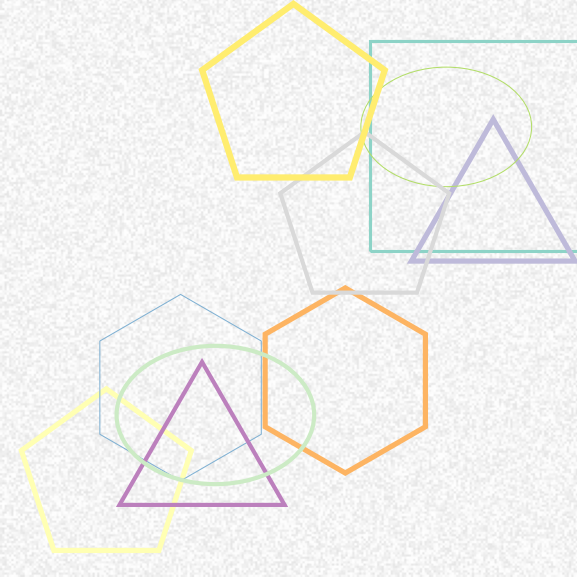[{"shape": "square", "thickness": 1.5, "radius": 0.91, "center": [0.822, 0.747]}, {"shape": "pentagon", "thickness": 2.5, "radius": 0.77, "center": [0.184, 0.171]}, {"shape": "triangle", "thickness": 2.5, "radius": 0.82, "center": [0.854, 0.629]}, {"shape": "hexagon", "thickness": 0.5, "radius": 0.81, "center": [0.313, 0.328]}, {"shape": "hexagon", "thickness": 2.5, "radius": 0.8, "center": [0.598, 0.34]}, {"shape": "oval", "thickness": 0.5, "radius": 0.74, "center": [0.773, 0.779]}, {"shape": "pentagon", "thickness": 2, "radius": 0.77, "center": [0.632, 0.617]}, {"shape": "triangle", "thickness": 2, "radius": 0.83, "center": [0.35, 0.207]}, {"shape": "oval", "thickness": 2, "radius": 0.86, "center": [0.373, 0.281]}, {"shape": "pentagon", "thickness": 3, "radius": 0.83, "center": [0.508, 0.826]}]